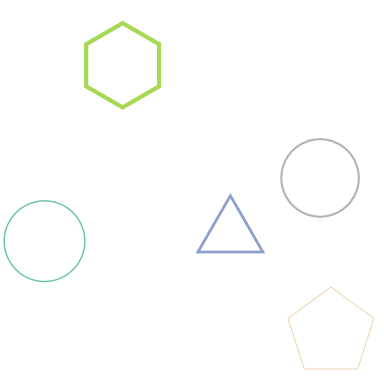[{"shape": "circle", "thickness": 1, "radius": 0.52, "center": [0.116, 0.374]}, {"shape": "triangle", "thickness": 2, "radius": 0.49, "center": [0.598, 0.394]}, {"shape": "hexagon", "thickness": 3, "radius": 0.55, "center": [0.319, 0.83]}, {"shape": "pentagon", "thickness": 0.5, "radius": 0.59, "center": [0.86, 0.137]}, {"shape": "circle", "thickness": 1.5, "radius": 0.5, "center": [0.831, 0.538]}]